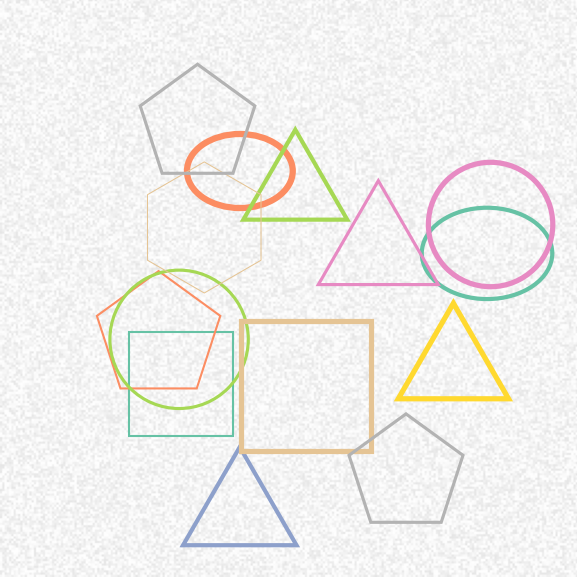[{"shape": "square", "thickness": 1, "radius": 0.45, "center": [0.314, 0.334]}, {"shape": "oval", "thickness": 2, "radius": 0.56, "center": [0.843, 0.56]}, {"shape": "pentagon", "thickness": 1, "radius": 0.56, "center": [0.275, 0.417]}, {"shape": "oval", "thickness": 3, "radius": 0.46, "center": [0.415, 0.703]}, {"shape": "triangle", "thickness": 2, "radius": 0.57, "center": [0.415, 0.112]}, {"shape": "triangle", "thickness": 1.5, "radius": 0.6, "center": [0.655, 0.566]}, {"shape": "circle", "thickness": 2.5, "radius": 0.54, "center": [0.849, 0.61]}, {"shape": "circle", "thickness": 1.5, "radius": 0.6, "center": [0.31, 0.412]}, {"shape": "triangle", "thickness": 2, "radius": 0.52, "center": [0.511, 0.671]}, {"shape": "triangle", "thickness": 2.5, "radius": 0.55, "center": [0.785, 0.364]}, {"shape": "square", "thickness": 2.5, "radius": 0.56, "center": [0.53, 0.331]}, {"shape": "hexagon", "thickness": 0.5, "radius": 0.57, "center": [0.354, 0.605]}, {"shape": "pentagon", "thickness": 1.5, "radius": 0.52, "center": [0.342, 0.784]}, {"shape": "pentagon", "thickness": 1.5, "radius": 0.52, "center": [0.703, 0.179]}]